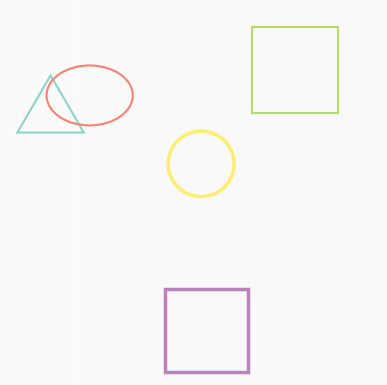[{"shape": "triangle", "thickness": 1.5, "radius": 0.49, "center": [0.131, 0.705]}, {"shape": "oval", "thickness": 1.5, "radius": 0.56, "center": [0.231, 0.752]}, {"shape": "square", "thickness": 1.5, "radius": 0.55, "center": [0.76, 0.818]}, {"shape": "square", "thickness": 2.5, "radius": 0.54, "center": [0.533, 0.141]}, {"shape": "circle", "thickness": 2.5, "radius": 0.43, "center": [0.519, 0.574]}]